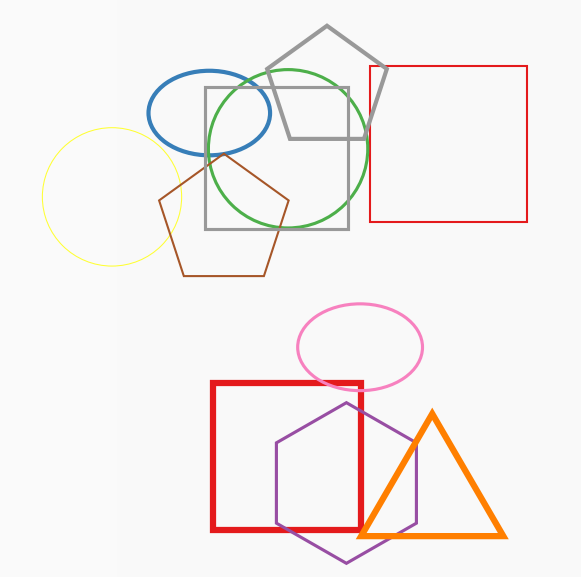[{"shape": "square", "thickness": 1, "radius": 0.68, "center": [0.772, 0.75]}, {"shape": "square", "thickness": 3, "radius": 0.64, "center": [0.494, 0.209]}, {"shape": "oval", "thickness": 2, "radius": 0.52, "center": [0.36, 0.803]}, {"shape": "circle", "thickness": 1.5, "radius": 0.69, "center": [0.496, 0.742]}, {"shape": "hexagon", "thickness": 1.5, "radius": 0.7, "center": [0.596, 0.163]}, {"shape": "triangle", "thickness": 3, "radius": 0.71, "center": [0.744, 0.141]}, {"shape": "circle", "thickness": 0.5, "radius": 0.6, "center": [0.193, 0.658]}, {"shape": "pentagon", "thickness": 1, "radius": 0.59, "center": [0.385, 0.616]}, {"shape": "oval", "thickness": 1.5, "radius": 0.54, "center": [0.62, 0.398]}, {"shape": "square", "thickness": 1.5, "radius": 0.61, "center": [0.476, 0.725]}, {"shape": "pentagon", "thickness": 2, "radius": 0.54, "center": [0.563, 0.846]}]